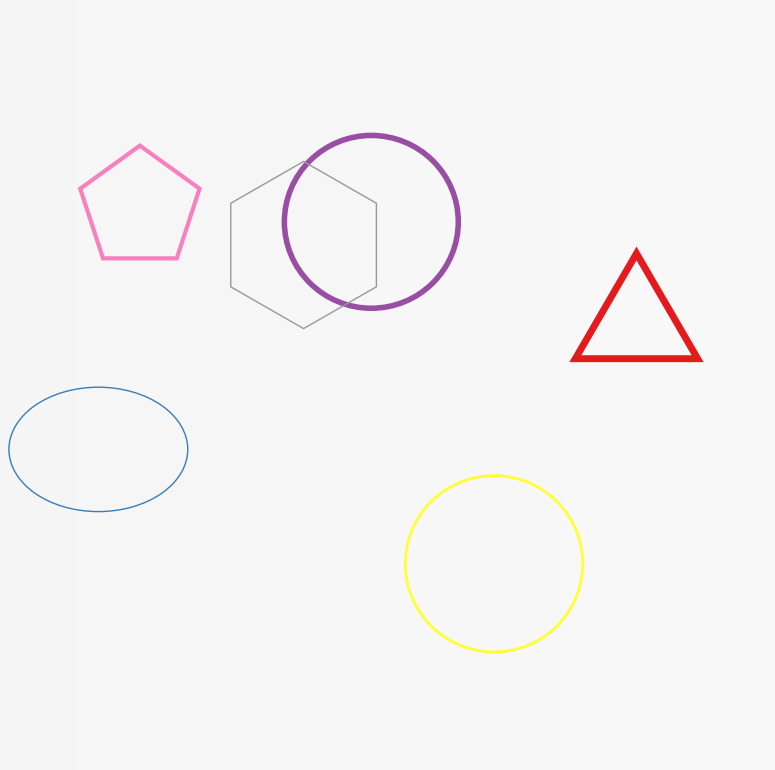[{"shape": "triangle", "thickness": 2.5, "radius": 0.46, "center": [0.821, 0.58]}, {"shape": "oval", "thickness": 0.5, "radius": 0.58, "center": [0.127, 0.416]}, {"shape": "circle", "thickness": 2, "radius": 0.56, "center": [0.479, 0.712]}, {"shape": "circle", "thickness": 1, "radius": 0.57, "center": [0.637, 0.268]}, {"shape": "pentagon", "thickness": 1.5, "radius": 0.4, "center": [0.181, 0.73]}, {"shape": "hexagon", "thickness": 0.5, "radius": 0.54, "center": [0.392, 0.682]}]